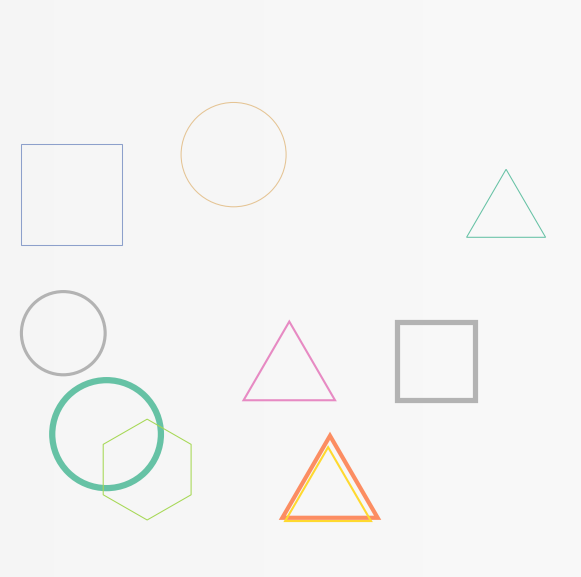[{"shape": "circle", "thickness": 3, "radius": 0.47, "center": [0.183, 0.247]}, {"shape": "triangle", "thickness": 0.5, "radius": 0.39, "center": [0.871, 0.627]}, {"shape": "triangle", "thickness": 2, "radius": 0.47, "center": [0.568, 0.15]}, {"shape": "square", "thickness": 0.5, "radius": 0.44, "center": [0.123, 0.662]}, {"shape": "triangle", "thickness": 1, "radius": 0.45, "center": [0.498, 0.351]}, {"shape": "hexagon", "thickness": 0.5, "radius": 0.44, "center": [0.253, 0.186]}, {"shape": "triangle", "thickness": 1, "radius": 0.43, "center": [0.564, 0.14]}, {"shape": "circle", "thickness": 0.5, "radius": 0.45, "center": [0.402, 0.731]}, {"shape": "square", "thickness": 2.5, "radius": 0.34, "center": [0.751, 0.374]}, {"shape": "circle", "thickness": 1.5, "radius": 0.36, "center": [0.109, 0.422]}]